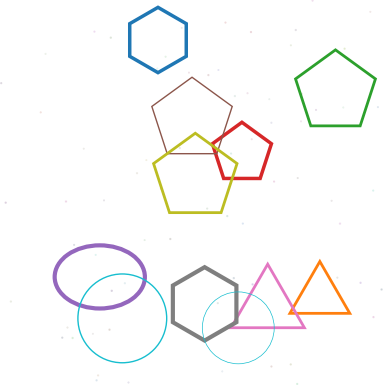[{"shape": "hexagon", "thickness": 2.5, "radius": 0.42, "center": [0.41, 0.896]}, {"shape": "triangle", "thickness": 2, "radius": 0.45, "center": [0.831, 0.231]}, {"shape": "pentagon", "thickness": 2, "radius": 0.55, "center": [0.871, 0.761]}, {"shape": "pentagon", "thickness": 2.5, "radius": 0.4, "center": [0.628, 0.602]}, {"shape": "oval", "thickness": 3, "radius": 0.59, "center": [0.259, 0.281]}, {"shape": "pentagon", "thickness": 1, "radius": 0.55, "center": [0.499, 0.69]}, {"shape": "triangle", "thickness": 2, "radius": 0.55, "center": [0.695, 0.204]}, {"shape": "hexagon", "thickness": 3, "radius": 0.48, "center": [0.532, 0.211]}, {"shape": "pentagon", "thickness": 2, "radius": 0.57, "center": [0.507, 0.54]}, {"shape": "circle", "thickness": 0.5, "radius": 0.47, "center": [0.619, 0.148]}, {"shape": "circle", "thickness": 1, "radius": 0.58, "center": [0.318, 0.173]}]